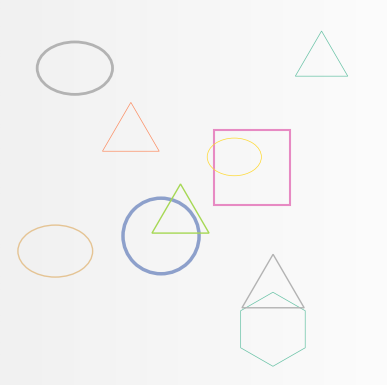[{"shape": "hexagon", "thickness": 0.5, "radius": 0.48, "center": [0.704, 0.145]}, {"shape": "triangle", "thickness": 0.5, "radius": 0.39, "center": [0.83, 0.841]}, {"shape": "triangle", "thickness": 0.5, "radius": 0.42, "center": [0.338, 0.649]}, {"shape": "circle", "thickness": 2.5, "radius": 0.49, "center": [0.416, 0.387]}, {"shape": "square", "thickness": 1.5, "radius": 0.49, "center": [0.651, 0.565]}, {"shape": "triangle", "thickness": 1, "radius": 0.43, "center": [0.466, 0.437]}, {"shape": "oval", "thickness": 0.5, "radius": 0.35, "center": [0.605, 0.592]}, {"shape": "oval", "thickness": 1, "radius": 0.48, "center": [0.143, 0.348]}, {"shape": "triangle", "thickness": 1, "radius": 0.46, "center": [0.705, 0.247]}, {"shape": "oval", "thickness": 2, "radius": 0.49, "center": [0.193, 0.823]}]